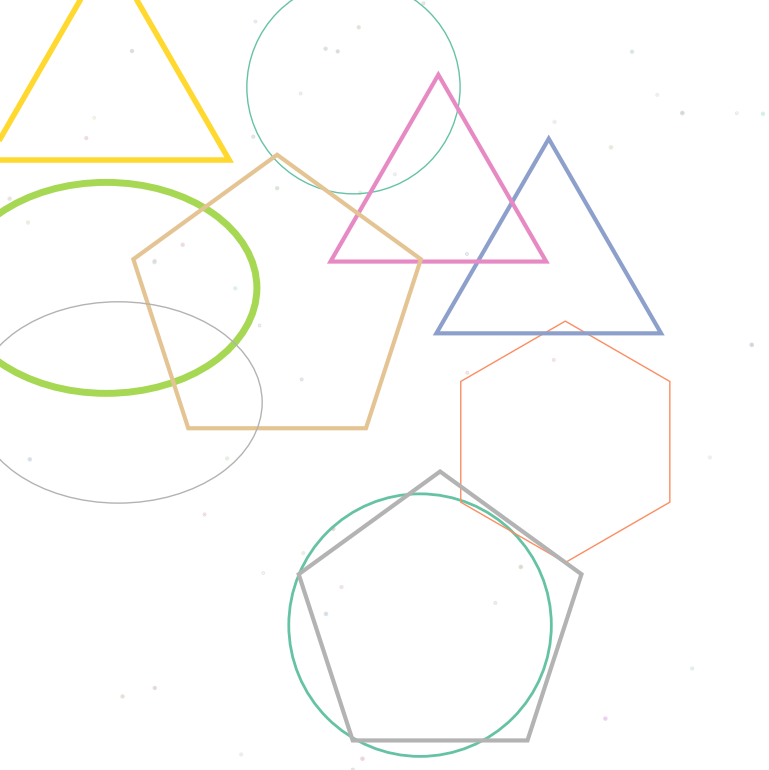[{"shape": "circle", "thickness": 1, "radius": 0.85, "center": [0.546, 0.188]}, {"shape": "circle", "thickness": 0.5, "radius": 0.69, "center": [0.459, 0.887]}, {"shape": "hexagon", "thickness": 0.5, "radius": 0.78, "center": [0.734, 0.426]}, {"shape": "triangle", "thickness": 1.5, "radius": 0.84, "center": [0.713, 0.651]}, {"shape": "triangle", "thickness": 1.5, "radius": 0.81, "center": [0.569, 0.741]}, {"shape": "oval", "thickness": 2.5, "radius": 0.98, "center": [0.138, 0.626]}, {"shape": "triangle", "thickness": 2, "radius": 0.9, "center": [0.141, 0.883]}, {"shape": "pentagon", "thickness": 1.5, "radius": 0.98, "center": [0.36, 0.603]}, {"shape": "oval", "thickness": 0.5, "radius": 0.93, "center": [0.154, 0.477]}, {"shape": "pentagon", "thickness": 1.5, "radius": 0.97, "center": [0.572, 0.195]}]